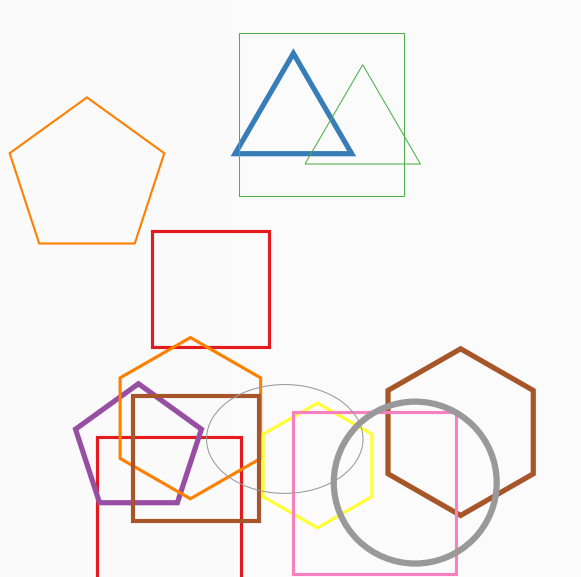[{"shape": "square", "thickness": 1.5, "radius": 0.62, "center": [0.291, 0.118]}, {"shape": "square", "thickness": 1.5, "radius": 0.5, "center": [0.362, 0.499]}, {"shape": "triangle", "thickness": 2.5, "radius": 0.58, "center": [0.505, 0.791]}, {"shape": "square", "thickness": 0.5, "radius": 0.71, "center": [0.553, 0.801]}, {"shape": "triangle", "thickness": 0.5, "radius": 0.57, "center": [0.624, 0.772]}, {"shape": "pentagon", "thickness": 2.5, "radius": 0.57, "center": [0.238, 0.221]}, {"shape": "pentagon", "thickness": 1, "radius": 0.7, "center": [0.15, 0.691]}, {"shape": "hexagon", "thickness": 1.5, "radius": 0.7, "center": [0.328, 0.275]}, {"shape": "hexagon", "thickness": 1.5, "radius": 0.54, "center": [0.546, 0.193]}, {"shape": "hexagon", "thickness": 2.5, "radius": 0.72, "center": [0.792, 0.251]}, {"shape": "square", "thickness": 2, "radius": 0.54, "center": [0.338, 0.205]}, {"shape": "square", "thickness": 1.5, "radius": 0.7, "center": [0.645, 0.146]}, {"shape": "circle", "thickness": 3, "radius": 0.7, "center": [0.714, 0.163]}, {"shape": "oval", "thickness": 0.5, "radius": 0.67, "center": [0.49, 0.239]}]